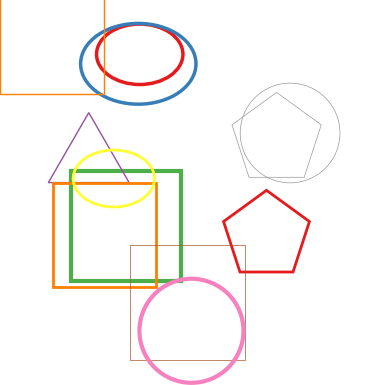[{"shape": "oval", "thickness": 2.5, "radius": 0.56, "center": [0.363, 0.859]}, {"shape": "pentagon", "thickness": 2, "radius": 0.59, "center": [0.692, 0.388]}, {"shape": "oval", "thickness": 2.5, "radius": 0.75, "center": [0.359, 0.834]}, {"shape": "square", "thickness": 3, "radius": 0.71, "center": [0.328, 0.413]}, {"shape": "triangle", "thickness": 1, "radius": 0.61, "center": [0.231, 0.586]}, {"shape": "square", "thickness": 2, "radius": 0.67, "center": [0.272, 0.39]}, {"shape": "square", "thickness": 1, "radius": 0.68, "center": [0.134, 0.891]}, {"shape": "oval", "thickness": 2, "radius": 0.53, "center": [0.296, 0.536]}, {"shape": "square", "thickness": 0.5, "radius": 0.75, "center": [0.487, 0.214]}, {"shape": "circle", "thickness": 3, "radius": 0.68, "center": [0.497, 0.141]}, {"shape": "pentagon", "thickness": 0.5, "radius": 0.61, "center": [0.718, 0.638]}, {"shape": "circle", "thickness": 0.5, "radius": 0.65, "center": [0.753, 0.655]}]